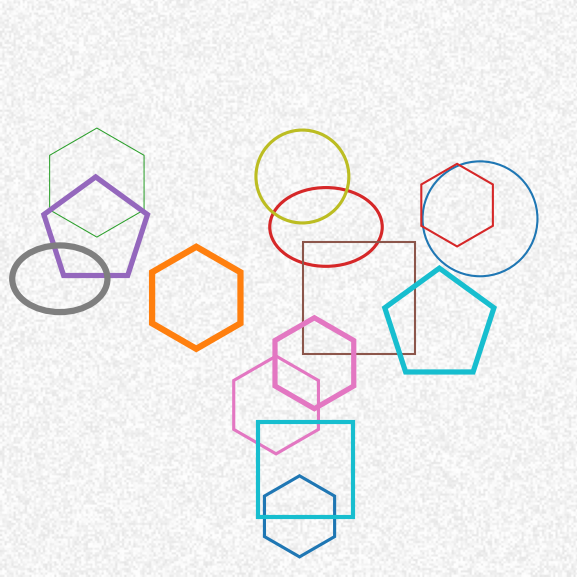[{"shape": "hexagon", "thickness": 1.5, "radius": 0.35, "center": [0.519, 0.105]}, {"shape": "circle", "thickness": 1, "radius": 0.5, "center": [0.831, 0.62]}, {"shape": "hexagon", "thickness": 3, "radius": 0.44, "center": [0.34, 0.484]}, {"shape": "hexagon", "thickness": 0.5, "radius": 0.47, "center": [0.168, 0.683]}, {"shape": "oval", "thickness": 1.5, "radius": 0.49, "center": [0.565, 0.606]}, {"shape": "hexagon", "thickness": 1, "radius": 0.36, "center": [0.792, 0.644]}, {"shape": "pentagon", "thickness": 2.5, "radius": 0.47, "center": [0.166, 0.598]}, {"shape": "square", "thickness": 1, "radius": 0.49, "center": [0.622, 0.482]}, {"shape": "hexagon", "thickness": 2.5, "radius": 0.39, "center": [0.544, 0.37]}, {"shape": "hexagon", "thickness": 1.5, "radius": 0.42, "center": [0.478, 0.298]}, {"shape": "oval", "thickness": 3, "radius": 0.41, "center": [0.104, 0.516]}, {"shape": "circle", "thickness": 1.5, "radius": 0.4, "center": [0.524, 0.693]}, {"shape": "square", "thickness": 2, "radius": 0.41, "center": [0.529, 0.185]}, {"shape": "pentagon", "thickness": 2.5, "radius": 0.5, "center": [0.761, 0.435]}]